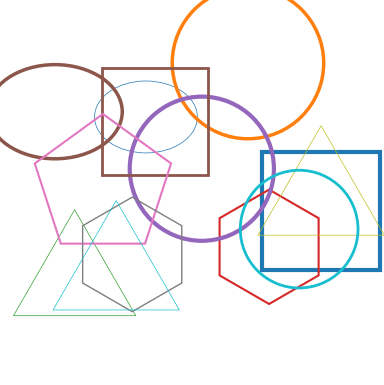[{"shape": "square", "thickness": 3, "radius": 0.77, "center": [0.834, 0.452]}, {"shape": "oval", "thickness": 0.5, "radius": 0.67, "center": [0.379, 0.696]}, {"shape": "circle", "thickness": 2.5, "radius": 0.98, "center": [0.644, 0.836]}, {"shape": "triangle", "thickness": 0.5, "radius": 0.92, "center": [0.194, 0.272]}, {"shape": "hexagon", "thickness": 1.5, "radius": 0.74, "center": [0.699, 0.359]}, {"shape": "circle", "thickness": 3, "radius": 0.94, "center": [0.524, 0.562]}, {"shape": "square", "thickness": 2, "radius": 0.69, "center": [0.403, 0.684]}, {"shape": "oval", "thickness": 2.5, "radius": 0.87, "center": [0.143, 0.71]}, {"shape": "pentagon", "thickness": 1.5, "radius": 0.93, "center": [0.267, 0.518]}, {"shape": "hexagon", "thickness": 1, "radius": 0.74, "center": [0.343, 0.339]}, {"shape": "triangle", "thickness": 0.5, "radius": 0.95, "center": [0.834, 0.484]}, {"shape": "circle", "thickness": 2, "radius": 0.76, "center": [0.777, 0.405]}, {"shape": "triangle", "thickness": 0.5, "radius": 0.95, "center": [0.302, 0.29]}]